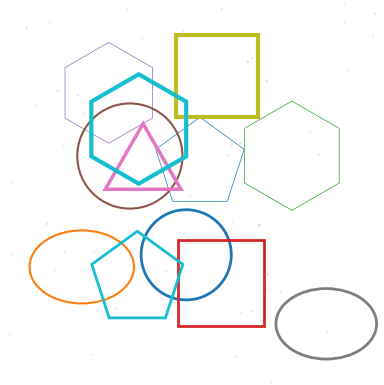[{"shape": "pentagon", "thickness": 0.5, "radius": 0.6, "center": [0.519, 0.575]}, {"shape": "circle", "thickness": 2, "radius": 0.59, "center": [0.484, 0.338]}, {"shape": "oval", "thickness": 1.5, "radius": 0.68, "center": [0.212, 0.307]}, {"shape": "hexagon", "thickness": 0.5, "radius": 0.71, "center": [0.758, 0.596]}, {"shape": "square", "thickness": 2, "radius": 0.56, "center": [0.574, 0.264]}, {"shape": "hexagon", "thickness": 0.5, "radius": 0.66, "center": [0.282, 0.759]}, {"shape": "circle", "thickness": 1.5, "radius": 0.68, "center": [0.337, 0.595]}, {"shape": "triangle", "thickness": 2.5, "radius": 0.57, "center": [0.372, 0.565]}, {"shape": "oval", "thickness": 2, "radius": 0.65, "center": [0.847, 0.159]}, {"shape": "square", "thickness": 3, "radius": 0.53, "center": [0.563, 0.802]}, {"shape": "pentagon", "thickness": 2, "radius": 0.62, "center": [0.357, 0.275]}, {"shape": "hexagon", "thickness": 3, "radius": 0.71, "center": [0.36, 0.665]}]